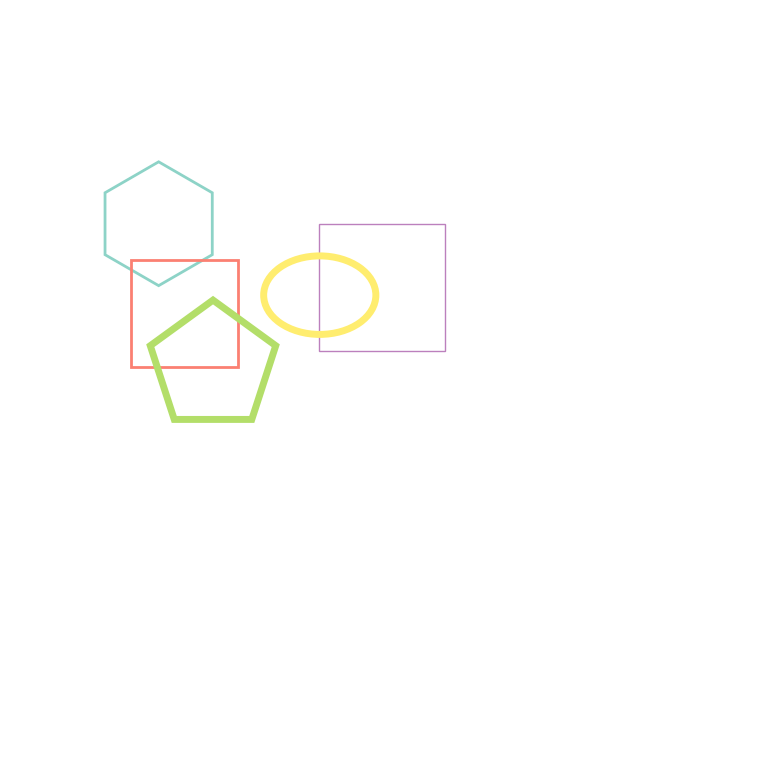[{"shape": "hexagon", "thickness": 1, "radius": 0.4, "center": [0.206, 0.709]}, {"shape": "square", "thickness": 1, "radius": 0.35, "center": [0.24, 0.593]}, {"shape": "pentagon", "thickness": 2.5, "radius": 0.43, "center": [0.277, 0.525]}, {"shape": "square", "thickness": 0.5, "radius": 0.41, "center": [0.496, 0.627]}, {"shape": "oval", "thickness": 2.5, "radius": 0.36, "center": [0.415, 0.617]}]